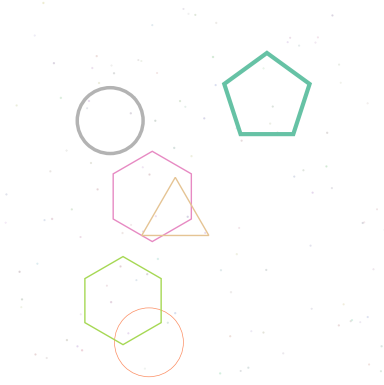[{"shape": "pentagon", "thickness": 3, "radius": 0.58, "center": [0.693, 0.746]}, {"shape": "circle", "thickness": 0.5, "radius": 0.45, "center": [0.387, 0.111]}, {"shape": "hexagon", "thickness": 1, "radius": 0.59, "center": [0.395, 0.49]}, {"shape": "hexagon", "thickness": 1, "radius": 0.57, "center": [0.32, 0.219]}, {"shape": "triangle", "thickness": 1, "radius": 0.5, "center": [0.455, 0.439]}, {"shape": "circle", "thickness": 2.5, "radius": 0.43, "center": [0.286, 0.687]}]